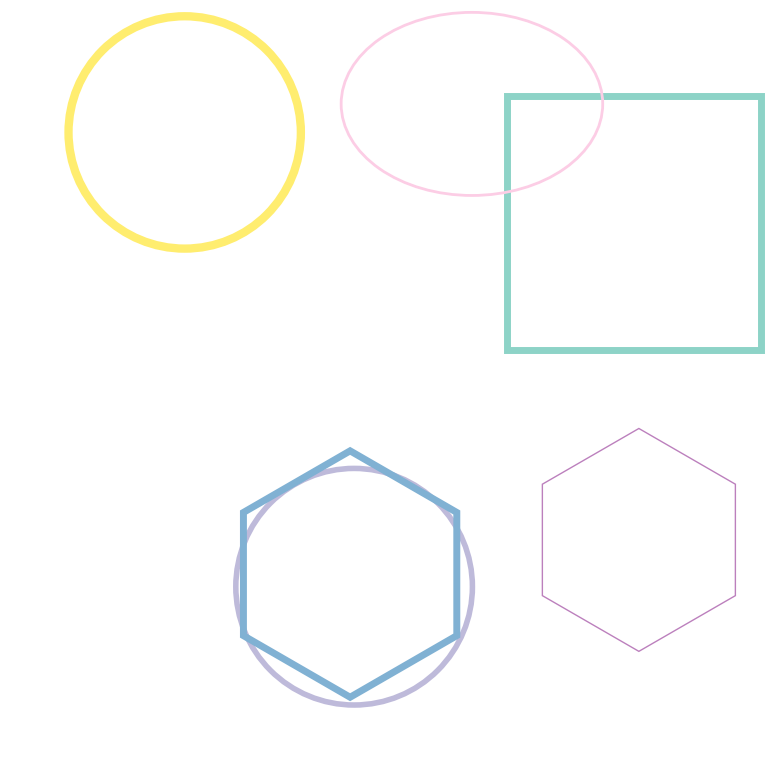[{"shape": "square", "thickness": 2.5, "radius": 0.83, "center": [0.823, 0.71]}, {"shape": "circle", "thickness": 2, "radius": 0.77, "center": [0.46, 0.238]}, {"shape": "hexagon", "thickness": 2.5, "radius": 0.8, "center": [0.455, 0.254]}, {"shape": "oval", "thickness": 1, "radius": 0.85, "center": [0.613, 0.865]}, {"shape": "hexagon", "thickness": 0.5, "radius": 0.72, "center": [0.83, 0.299]}, {"shape": "circle", "thickness": 3, "radius": 0.75, "center": [0.24, 0.828]}]